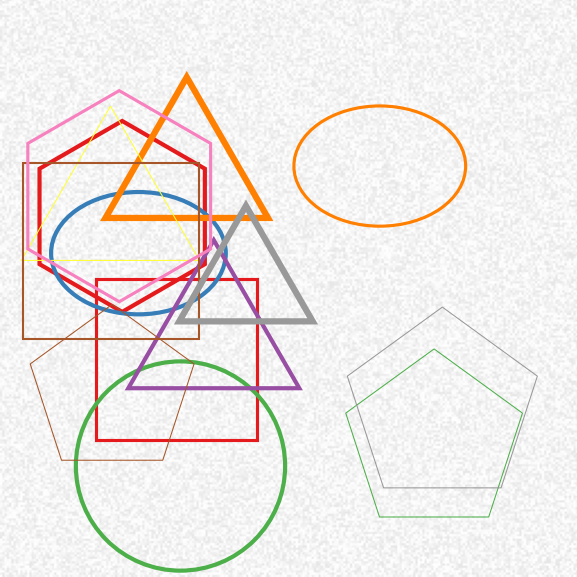[{"shape": "hexagon", "thickness": 2, "radius": 0.83, "center": [0.212, 0.624]}, {"shape": "square", "thickness": 1.5, "radius": 0.7, "center": [0.306, 0.377]}, {"shape": "oval", "thickness": 2, "radius": 0.76, "center": [0.24, 0.561]}, {"shape": "circle", "thickness": 2, "radius": 0.91, "center": [0.313, 0.192]}, {"shape": "pentagon", "thickness": 0.5, "radius": 0.8, "center": [0.752, 0.234]}, {"shape": "triangle", "thickness": 2, "radius": 0.85, "center": [0.37, 0.412]}, {"shape": "triangle", "thickness": 3, "radius": 0.81, "center": [0.323, 0.703]}, {"shape": "oval", "thickness": 1.5, "radius": 0.74, "center": [0.658, 0.712]}, {"shape": "triangle", "thickness": 0.5, "radius": 0.89, "center": [0.191, 0.637]}, {"shape": "square", "thickness": 1, "radius": 0.76, "center": [0.192, 0.564]}, {"shape": "pentagon", "thickness": 0.5, "radius": 0.75, "center": [0.194, 0.323]}, {"shape": "hexagon", "thickness": 1.5, "radius": 0.91, "center": [0.206, 0.659]}, {"shape": "triangle", "thickness": 3, "radius": 0.67, "center": [0.426, 0.509]}, {"shape": "pentagon", "thickness": 0.5, "radius": 0.87, "center": [0.766, 0.294]}]